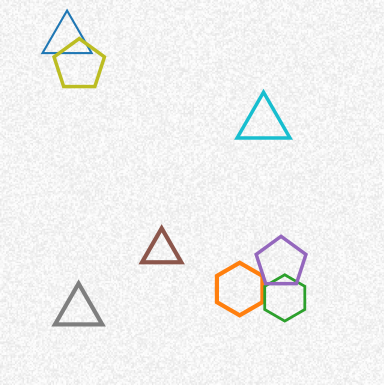[{"shape": "triangle", "thickness": 1.5, "radius": 0.37, "center": [0.174, 0.899]}, {"shape": "hexagon", "thickness": 3, "radius": 0.34, "center": [0.623, 0.249]}, {"shape": "hexagon", "thickness": 2, "radius": 0.3, "center": [0.74, 0.226]}, {"shape": "pentagon", "thickness": 2.5, "radius": 0.34, "center": [0.73, 0.318]}, {"shape": "triangle", "thickness": 3, "radius": 0.29, "center": [0.42, 0.348]}, {"shape": "triangle", "thickness": 3, "radius": 0.35, "center": [0.204, 0.193]}, {"shape": "pentagon", "thickness": 2.5, "radius": 0.34, "center": [0.206, 0.831]}, {"shape": "triangle", "thickness": 2.5, "radius": 0.4, "center": [0.684, 0.681]}]